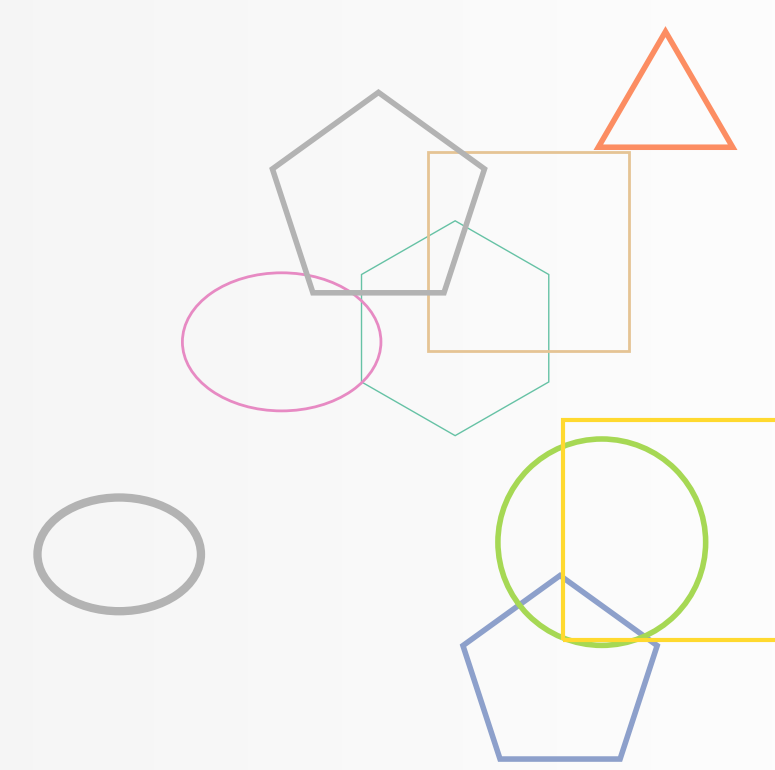[{"shape": "hexagon", "thickness": 0.5, "radius": 0.7, "center": [0.587, 0.574]}, {"shape": "triangle", "thickness": 2, "radius": 0.5, "center": [0.859, 0.859]}, {"shape": "pentagon", "thickness": 2, "radius": 0.66, "center": [0.723, 0.121]}, {"shape": "oval", "thickness": 1, "radius": 0.64, "center": [0.363, 0.556]}, {"shape": "circle", "thickness": 2, "radius": 0.67, "center": [0.776, 0.296]}, {"shape": "square", "thickness": 1.5, "radius": 0.72, "center": [0.869, 0.311]}, {"shape": "square", "thickness": 1, "radius": 0.65, "center": [0.682, 0.674]}, {"shape": "oval", "thickness": 3, "radius": 0.53, "center": [0.154, 0.28]}, {"shape": "pentagon", "thickness": 2, "radius": 0.72, "center": [0.488, 0.736]}]